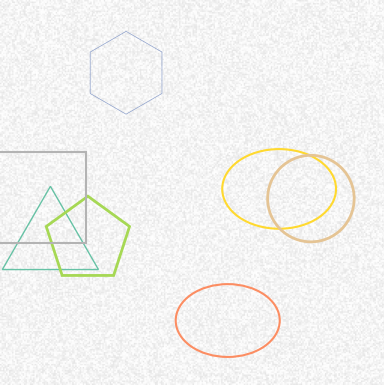[{"shape": "triangle", "thickness": 1, "radius": 0.72, "center": [0.131, 0.372]}, {"shape": "oval", "thickness": 1.5, "radius": 0.68, "center": [0.592, 0.167]}, {"shape": "hexagon", "thickness": 0.5, "radius": 0.54, "center": [0.327, 0.811]}, {"shape": "pentagon", "thickness": 2, "radius": 0.57, "center": [0.228, 0.377]}, {"shape": "oval", "thickness": 1.5, "radius": 0.74, "center": [0.725, 0.509]}, {"shape": "circle", "thickness": 2, "radius": 0.56, "center": [0.808, 0.484]}, {"shape": "square", "thickness": 1.5, "radius": 0.6, "center": [0.104, 0.487]}]